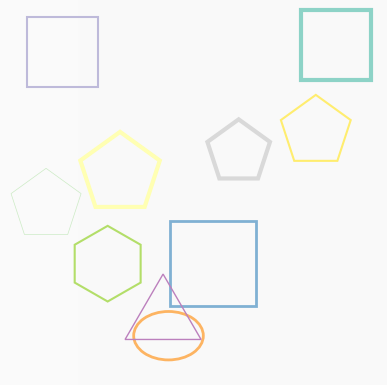[{"shape": "square", "thickness": 3, "radius": 0.45, "center": [0.867, 0.883]}, {"shape": "pentagon", "thickness": 3, "radius": 0.54, "center": [0.31, 0.55]}, {"shape": "square", "thickness": 1.5, "radius": 0.45, "center": [0.161, 0.864]}, {"shape": "square", "thickness": 2, "radius": 0.56, "center": [0.551, 0.315]}, {"shape": "oval", "thickness": 2, "radius": 0.45, "center": [0.435, 0.128]}, {"shape": "hexagon", "thickness": 1.5, "radius": 0.49, "center": [0.278, 0.315]}, {"shape": "pentagon", "thickness": 3, "radius": 0.42, "center": [0.616, 0.605]}, {"shape": "triangle", "thickness": 1, "radius": 0.57, "center": [0.421, 0.175]}, {"shape": "pentagon", "thickness": 0.5, "radius": 0.47, "center": [0.119, 0.468]}, {"shape": "pentagon", "thickness": 1.5, "radius": 0.47, "center": [0.815, 0.659]}]